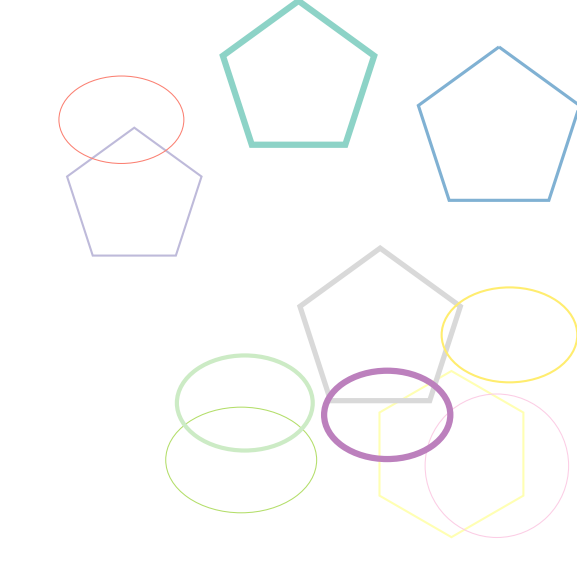[{"shape": "pentagon", "thickness": 3, "radius": 0.69, "center": [0.517, 0.86]}, {"shape": "hexagon", "thickness": 1, "radius": 0.72, "center": [0.782, 0.213]}, {"shape": "pentagon", "thickness": 1, "radius": 0.61, "center": [0.233, 0.656]}, {"shape": "oval", "thickness": 0.5, "radius": 0.54, "center": [0.21, 0.792]}, {"shape": "pentagon", "thickness": 1.5, "radius": 0.73, "center": [0.864, 0.771]}, {"shape": "oval", "thickness": 0.5, "radius": 0.65, "center": [0.418, 0.203]}, {"shape": "circle", "thickness": 0.5, "radius": 0.62, "center": [0.86, 0.193]}, {"shape": "pentagon", "thickness": 2.5, "radius": 0.73, "center": [0.658, 0.423]}, {"shape": "oval", "thickness": 3, "radius": 0.55, "center": [0.67, 0.281]}, {"shape": "oval", "thickness": 2, "radius": 0.59, "center": [0.424, 0.301]}, {"shape": "oval", "thickness": 1, "radius": 0.59, "center": [0.882, 0.419]}]